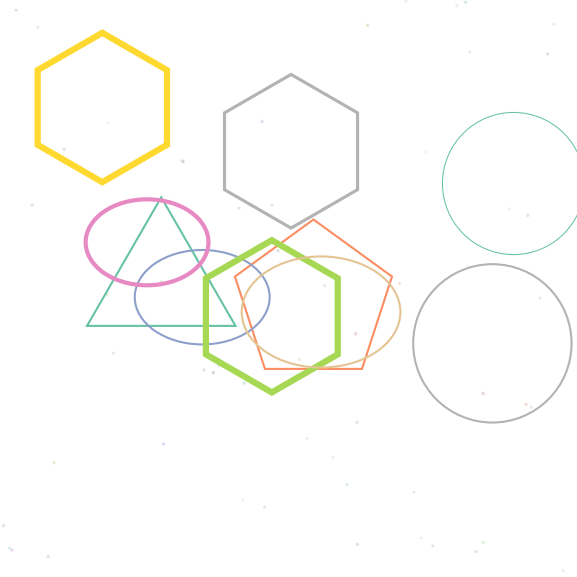[{"shape": "circle", "thickness": 0.5, "radius": 0.62, "center": [0.889, 0.681]}, {"shape": "triangle", "thickness": 1, "radius": 0.74, "center": [0.279, 0.509]}, {"shape": "pentagon", "thickness": 1, "radius": 0.71, "center": [0.543, 0.476]}, {"shape": "oval", "thickness": 1, "radius": 0.58, "center": [0.35, 0.484]}, {"shape": "oval", "thickness": 2, "radius": 0.53, "center": [0.255, 0.58]}, {"shape": "hexagon", "thickness": 3, "radius": 0.66, "center": [0.471, 0.451]}, {"shape": "hexagon", "thickness": 3, "radius": 0.65, "center": [0.177, 0.813]}, {"shape": "oval", "thickness": 1, "radius": 0.69, "center": [0.556, 0.459]}, {"shape": "circle", "thickness": 1, "radius": 0.69, "center": [0.853, 0.405]}, {"shape": "hexagon", "thickness": 1.5, "radius": 0.67, "center": [0.504, 0.737]}]